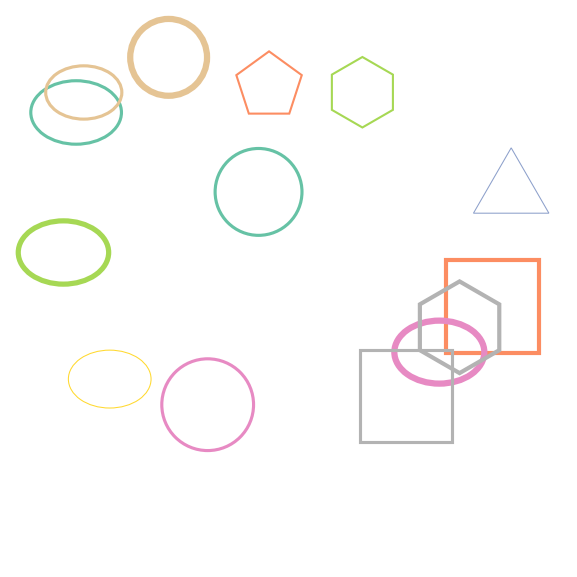[{"shape": "circle", "thickness": 1.5, "radius": 0.38, "center": [0.448, 0.667]}, {"shape": "oval", "thickness": 1.5, "radius": 0.39, "center": [0.132, 0.804]}, {"shape": "pentagon", "thickness": 1, "radius": 0.3, "center": [0.466, 0.851]}, {"shape": "square", "thickness": 2, "radius": 0.4, "center": [0.853, 0.468]}, {"shape": "triangle", "thickness": 0.5, "radius": 0.38, "center": [0.885, 0.668]}, {"shape": "oval", "thickness": 3, "radius": 0.39, "center": [0.761, 0.389]}, {"shape": "circle", "thickness": 1.5, "radius": 0.4, "center": [0.36, 0.298]}, {"shape": "hexagon", "thickness": 1, "radius": 0.31, "center": [0.628, 0.839]}, {"shape": "oval", "thickness": 2.5, "radius": 0.39, "center": [0.11, 0.562]}, {"shape": "oval", "thickness": 0.5, "radius": 0.36, "center": [0.19, 0.343]}, {"shape": "circle", "thickness": 3, "radius": 0.33, "center": [0.292, 0.9]}, {"shape": "oval", "thickness": 1.5, "radius": 0.33, "center": [0.145, 0.839]}, {"shape": "hexagon", "thickness": 2, "radius": 0.4, "center": [0.796, 0.432]}, {"shape": "square", "thickness": 1.5, "radius": 0.4, "center": [0.703, 0.314]}]